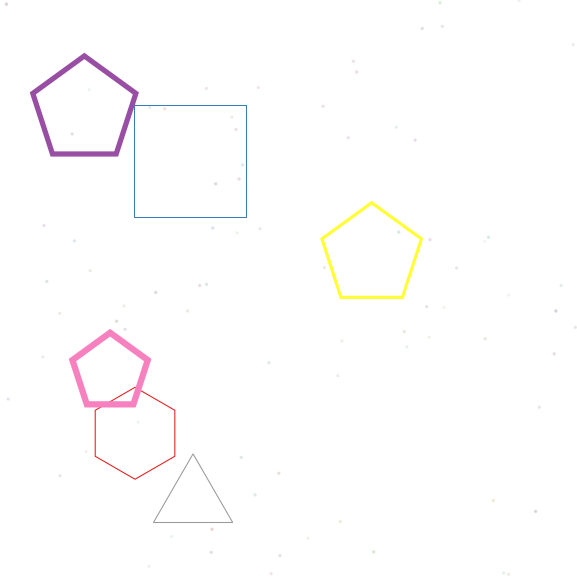[{"shape": "hexagon", "thickness": 0.5, "radius": 0.4, "center": [0.234, 0.249]}, {"shape": "square", "thickness": 0.5, "radius": 0.48, "center": [0.329, 0.72]}, {"shape": "pentagon", "thickness": 2.5, "radius": 0.47, "center": [0.146, 0.808]}, {"shape": "pentagon", "thickness": 1.5, "radius": 0.45, "center": [0.644, 0.558]}, {"shape": "pentagon", "thickness": 3, "radius": 0.34, "center": [0.191, 0.354]}, {"shape": "triangle", "thickness": 0.5, "radius": 0.4, "center": [0.334, 0.134]}]